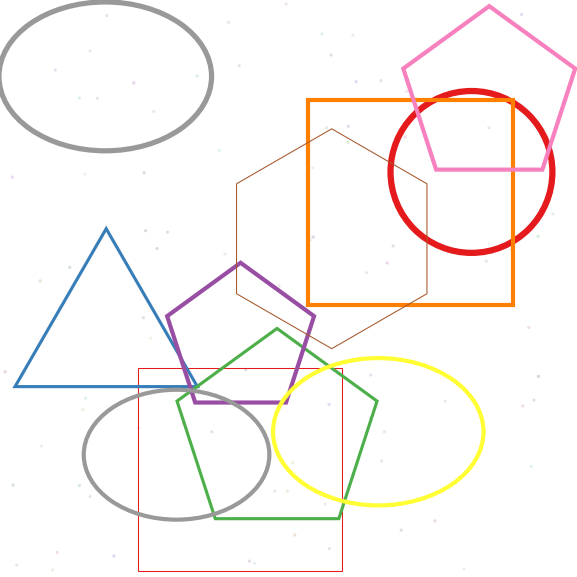[{"shape": "square", "thickness": 0.5, "radius": 0.88, "center": [0.416, 0.186]}, {"shape": "circle", "thickness": 3, "radius": 0.7, "center": [0.816, 0.701]}, {"shape": "triangle", "thickness": 1.5, "radius": 0.91, "center": [0.184, 0.421]}, {"shape": "pentagon", "thickness": 1.5, "radius": 0.91, "center": [0.48, 0.248]}, {"shape": "pentagon", "thickness": 2, "radius": 0.67, "center": [0.417, 0.41]}, {"shape": "square", "thickness": 2, "radius": 0.89, "center": [0.711, 0.648]}, {"shape": "oval", "thickness": 2, "radius": 0.91, "center": [0.655, 0.252]}, {"shape": "hexagon", "thickness": 0.5, "radius": 0.95, "center": [0.574, 0.586]}, {"shape": "pentagon", "thickness": 2, "radius": 0.78, "center": [0.847, 0.832]}, {"shape": "oval", "thickness": 2, "radius": 0.8, "center": [0.306, 0.212]}, {"shape": "oval", "thickness": 2.5, "radius": 0.92, "center": [0.182, 0.867]}]